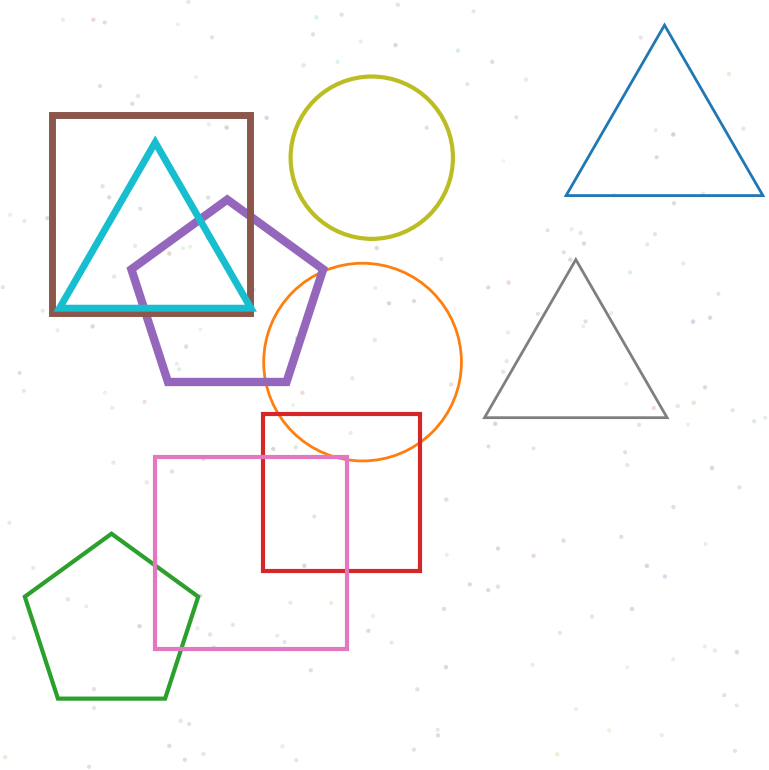[{"shape": "triangle", "thickness": 1, "radius": 0.74, "center": [0.863, 0.82]}, {"shape": "circle", "thickness": 1, "radius": 0.64, "center": [0.471, 0.53]}, {"shape": "pentagon", "thickness": 1.5, "radius": 0.59, "center": [0.145, 0.188]}, {"shape": "square", "thickness": 1.5, "radius": 0.51, "center": [0.444, 0.361]}, {"shape": "pentagon", "thickness": 3, "radius": 0.65, "center": [0.295, 0.61]}, {"shape": "square", "thickness": 2.5, "radius": 0.64, "center": [0.196, 0.722]}, {"shape": "square", "thickness": 1.5, "radius": 0.62, "center": [0.326, 0.281]}, {"shape": "triangle", "thickness": 1, "radius": 0.68, "center": [0.748, 0.526]}, {"shape": "circle", "thickness": 1.5, "radius": 0.53, "center": [0.483, 0.795]}, {"shape": "triangle", "thickness": 2.5, "radius": 0.72, "center": [0.202, 0.671]}]